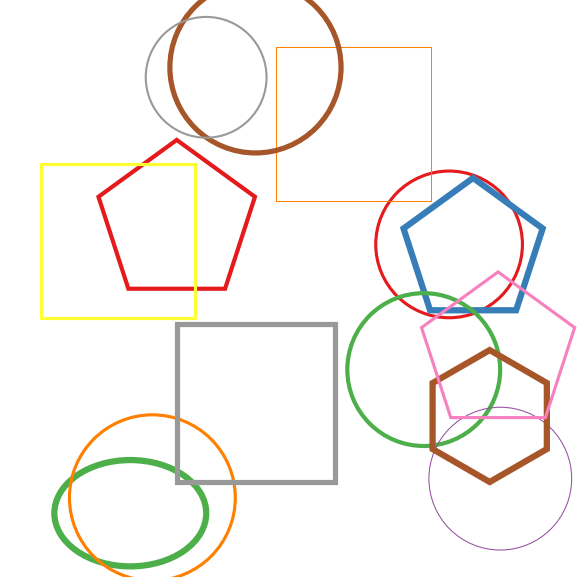[{"shape": "circle", "thickness": 1.5, "radius": 0.63, "center": [0.778, 0.576]}, {"shape": "pentagon", "thickness": 2, "radius": 0.71, "center": [0.306, 0.614]}, {"shape": "pentagon", "thickness": 3, "radius": 0.63, "center": [0.819, 0.564]}, {"shape": "circle", "thickness": 2, "radius": 0.66, "center": [0.734, 0.359]}, {"shape": "oval", "thickness": 3, "radius": 0.66, "center": [0.226, 0.11]}, {"shape": "circle", "thickness": 0.5, "radius": 0.62, "center": [0.866, 0.17]}, {"shape": "circle", "thickness": 1.5, "radius": 0.72, "center": [0.264, 0.137]}, {"shape": "square", "thickness": 0.5, "radius": 0.67, "center": [0.612, 0.785]}, {"shape": "square", "thickness": 1.5, "radius": 0.67, "center": [0.204, 0.582]}, {"shape": "hexagon", "thickness": 3, "radius": 0.57, "center": [0.848, 0.279]}, {"shape": "circle", "thickness": 2.5, "radius": 0.74, "center": [0.442, 0.882]}, {"shape": "pentagon", "thickness": 1.5, "radius": 0.7, "center": [0.863, 0.389]}, {"shape": "circle", "thickness": 1, "radius": 0.52, "center": [0.357, 0.865]}, {"shape": "square", "thickness": 2.5, "radius": 0.68, "center": [0.443, 0.302]}]